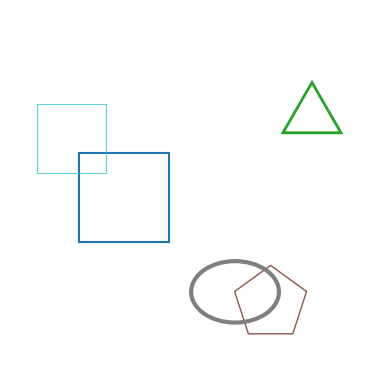[{"shape": "square", "thickness": 1.5, "radius": 0.58, "center": [0.322, 0.488]}, {"shape": "triangle", "thickness": 2, "radius": 0.44, "center": [0.81, 0.699]}, {"shape": "pentagon", "thickness": 1, "radius": 0.49, "center": [0.703, 0.212]}, {"shape": "oval", "thickness": 3, "radius": 0.57, "center": [0.61, 0.242]}, {"shape": "square", "thickness": 0.5, "radius": 0.45, "center": [0.186, 0.639]}]